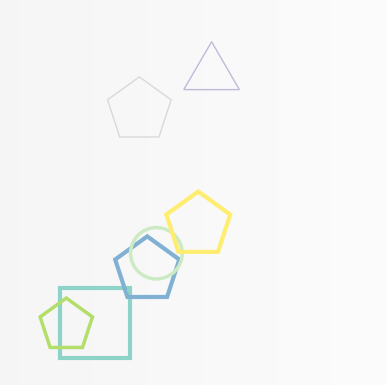[{"shape": "square", "thickness": 3, "radius": 0.45, "center": [0.245, 0.16]}, {"shape": "triangle", "thickness": 1, "radius": 0.41, "center": [0.546, 0.809]}, {"shape": "pentagon", "thickness": 3, "radius": 0.44, "center": [0.38, 0.299]}, {"shape": "pentagon", "thickness": 2.5, "radius": 0.35, "center": [0.171, 0.155]}, {"shape": "pentagon", "thickness": 1, "radius": 0.43, "center": [0.36, 0.714]}, {"shape": "circle", "thickness": 2.5, "radius": 0.33, "center": [0.404, 0.342]}, {"shape": "pentagon", "thickness": 3, "radius": 0.43, "center": [0.512, 0.416]}]